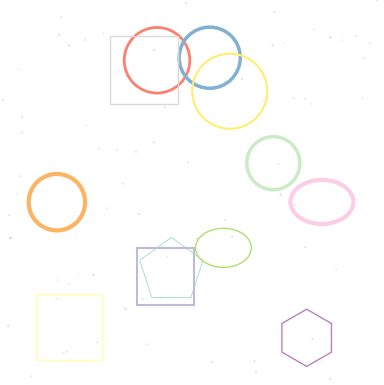[{"shape": "pentagon", "thickness": 0.5, "radius": 0.43, "center": [0.445, 0.297]}, {"shape": "square", "thickness": 1, "radius": 0.43, "center": [0.18, 0.149]}, {"shape": "square", "thickness": 1.5, "radius": 0.37, "center": [0.43, 0.283]}, {"shape": "circle", "thickness": 2, "radius": 0.43, "center": [0.408, 0.843]}, {"shape": "circle", "thickness": 2.5, "radius": 0.4, "center": [0.545, 0.85]}, {"shape": "circle", "thickness": 3, "radius": 0.37, "center": [0.148, 0.475]}, {"shape": "oval", "thickness": 1, "radius": 0.36, "center": [0.58, 0.356]}, {"shape": "oval", "thickness": 3, "radius": 0.41, "center": [0.836, 0.476]}, {"shape": "square", "thickness": 1, "radius": 0.44, "center": [0.373, 0.818]}, {"shape": "hexagon", "thickness": 1, "radius": 0.37, "center": [0.797, 0.123]}, {"shape": "circle", "thickness": 2.5, "radius": 0.34, "center": [0.71, 0.576]}, {"shape": "circle", "thickness": 1.5, "radius": 0.49, "center": [0.597, 0.763]}]